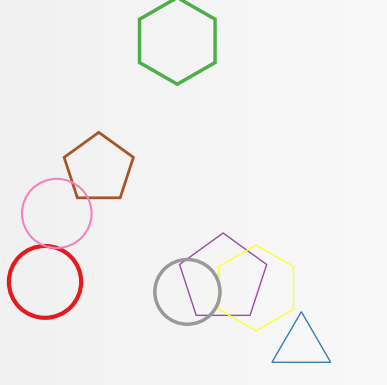[{"shape": "circle", "thickness": 3, "radius": 0.47, "center": [0.116, 0.268]}, {"shape": "triangle", "thickness": 1, "radius": 0.44, "center": [0.778, 0.103]}, {"shape": "hexagon", "thickness": 2.5, "radius": 0.56, "center": [0.458, 0.894]}, {"shape": "pentagon", "thickness": 1, "radius": 0.59, "center": [0.576, 0.277]}, {"shape": "hexagon", "thickness": 1, "radius": 0.56, "center": [0.661, 0.252]}, {"shape": "pentagon", "thickness": 2, "radius": 0.47, "center": [0.255, 0.562]}, {"shape": "circle", "thickness": 1.5, "radius": 0.45, "center": [0.146, 0.446]}, {"shape": "circle", "thickness": 2.5, "radius": 0.42, "center": [0.484, 0.242]}]